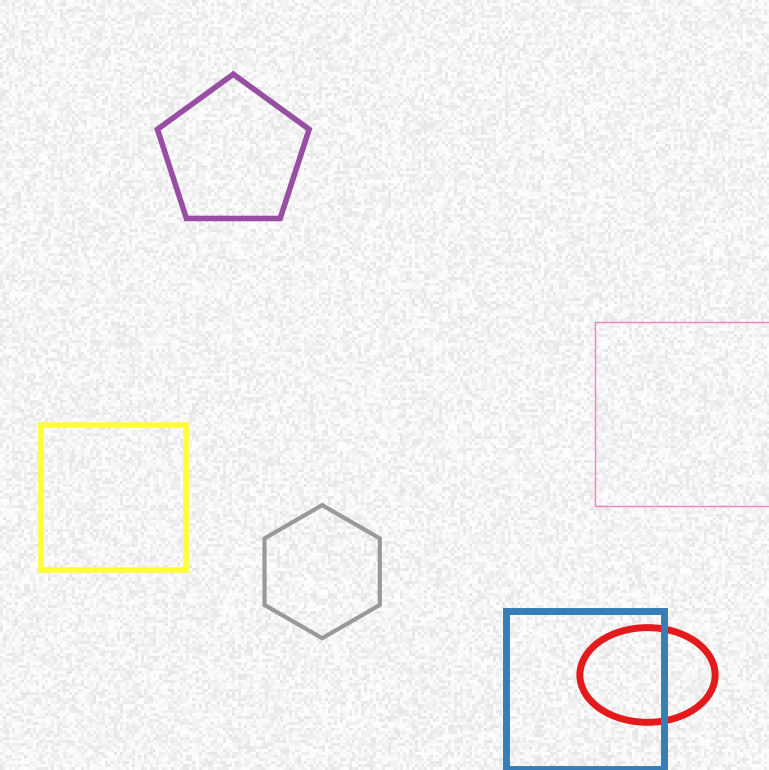[{"shape": "oval", "thickness": 2.5, "radius": 0.44, "center": [0.841, 0.123]}, {"shape": "square", "thickness": 2.5, "radius": 0.51, "center": [0.759, 0.104]}, {"shape": "pentagon", "thickness": 2, "radius": 0.52, "center": [0.303, 0.8]}, {"shape": "square", "thickness": 2, "radius": 0.47, "center": [0.147, 0.354]}, {"shape": "square", "thickness": 0.5, "radius": 0.6, "center": [0.893, 0.462]}, {"shape": "hexagon", "thickness": 1.5, "radius": 0.43, "center": [0.418, 0.258]}]